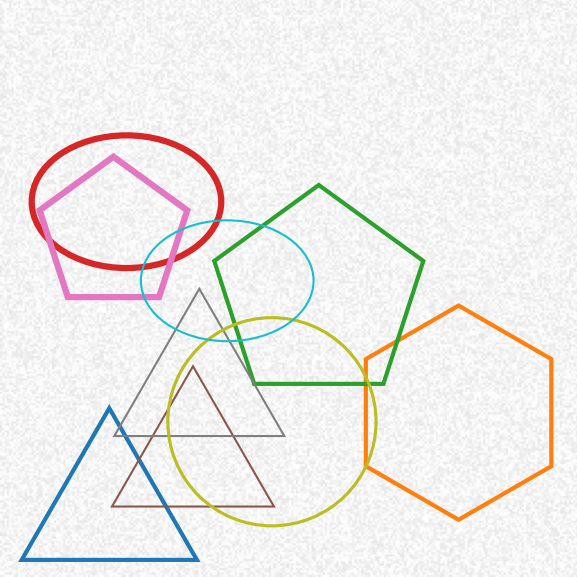[{"shape": "triangle", "thickness": 2, "radius": 0.88, "center": [0.189, 0.117]}, {"shape": "hexagon", "thickness": 2, "radius": 0.93, "center": [0.794, 0.285]}, {"shape": "pentagon", "thickness": 2, "radius": 0.95, "center": [0.552, 0.488]}, {"shape": "oval", "thickness": 3, "radius": 0.82, "center": [0.219, 0.65]}, {"shape": "triangle", "thickness": 1, "radius": 0.81, "center": [0.334, 0.203]}, {"shape": "pentagon", "thickness": 3, "radius": 0.67, "center": [0.196, 0.593]}, {"shape": "triangle", "thickness": 1, "radius": 0.85, "center": [0.345, 0.329]}, {"shape": "circle", "thickness": 1.5, "radius": 0.9, "center": [0.471, 0.269]}, {"shape": "oval", "thickness": 1, "radius": 0.75, "center": [0.393, 0.513]}]